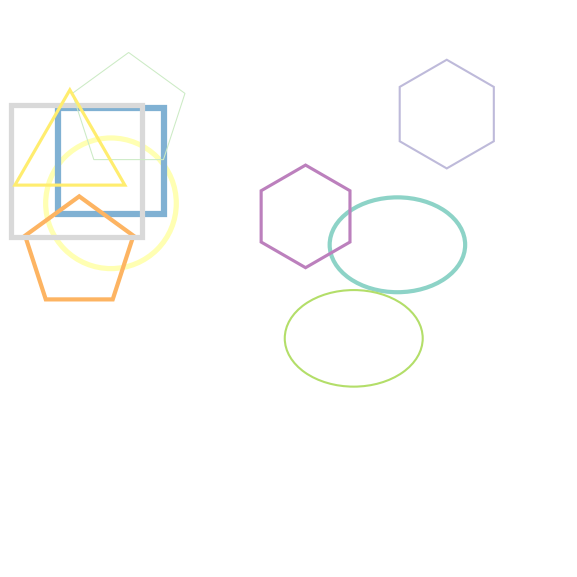[{"shape": "oval", "thickness": 2, "radius": 0.59, "center": [0.688, 0.575]}, {"shape": "circle", "thickness": 2.5, "radius": 0.57, "center": [0.192, 0.647]}, {"shape": "hexagon", "thickness": 1, "radius": 0.47, "center": [0.774, 0.802]}, {"shape": "square", "thickness": 3, "radius": 0.46, "center": [0.192, 0.721]}, {"shape": "pentagon", "thickness": 2, "radius": 0.49, "center": [0.137, 0.56]}, {"shape": "oval", "thickness": 1, "radius": 0.6, "center": [0.613, 0.413]}, {"shape": "square", "thickness": 2.5, "radius": 0.57, "center": [0.132, 0.703]}, {"shape": "hexagon", "thickness": 1.5, "radius": 0.44, "center": [0.529, 0.624]}, {"shape": "pentagon", "thickness": 0.5, "radius": 0.51, "center": [0.223, 0.806]}, {"shape": "triangle", "thickness": 1.5, "radius": 0.55, "center": [0.121, 0.734]}]